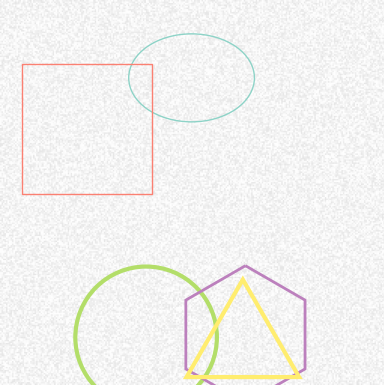[{"shape": "oval", "thickness": 1, "radius": 0.82, "center": [0.498, 0.798]}, {"shape": "square", "thickness": 1, "radius": 0.84, "center": [0.226, 0.665]}, {"shape": "circle", "thickness": 3, "radius": 0.92, "center": [0.38, 0.124]}, {"shape": "hexagon", "thickness": 2, "radius": 0.89, "center": [0.638, 0.131]}, {"shape": "triangle", "thickness": 3, "radius": 0.84, "center": [0.631, 0.105]}]